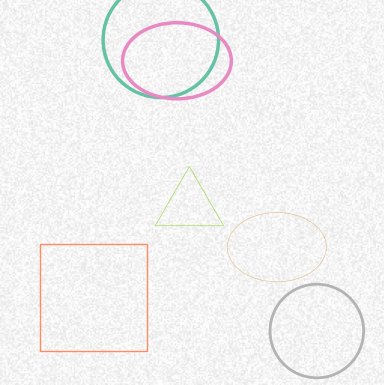[{"shape": "circle", "thickness": 2.5, "radius": 0.75, "center": [0.418, 0.897]}, {"shape": "square", "thickness": 1, "radius": 0.7, "center": [0.242, 0.228]}, {"shape": "oval", "thickness": 2.5, "radius": 0.71, "center": [0.46, 0.842]}, {"shape": "triangle", "thickness": 0.5, "radius": 0.51, "center": [0.492, 0.465]}, {"shape": "oval", "thickness": 0.5, "radius": 0.64, "center": [0.719, 0.358]}, {"shape": "circle", "thickness": 2, "radius": 0.61, "center": [0.823, 0.14]}]